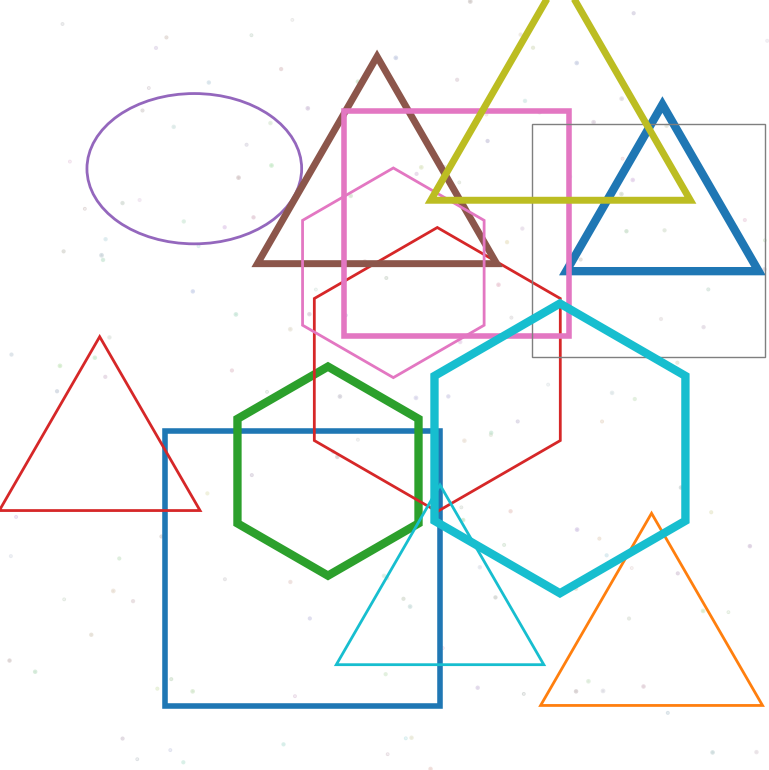[{"shape": "square", "thickness": 2, "radius": 0.89, "center": [0.393, 0.262]}, {"shape": "triangle", "thickness": 3, "radius": 0.72, "center": [0.86, 0.72]}, {"shape": "triangle", "thickness": 1, "radius": 0.83, "center": [0.846, 0.167]}, {"shape": "hexagon", "thickness": 3, "radius": 0.68, "center": [0.426, 0.388]}, {"shape": "triangle", "thickness": 1, "radius": 0.75, "center": [0.129, 0.412]}, {"shape": "hexagon", "thickness": 1, "radius": 0.92, "center": [0.568, 0.52]}, {"shape": "oval", "thickness": 1, "radius": 0.7, "center": [0.252, 0.781]}, {"shape": "triangle", "thickness": 2.5, "radius": 0.9, "center": [0.49, 0.747]}, {"shape": "square", "thickness": 2, "radius": 0.73, "center": [0.593, 0.71]}, {"shape": "hexagon", "thickness": 1, "radius": 0.68, "center": [0.511, 0.646]}, {"shape": "square", "thickness": 0.5, "radius": 0.76, "center": [0.842, 0.688]}, {"shape": "triangle", "thickness": 2.5, "radius": 0.97, "center": [0.728, 0.837]}, {"shape": "hexagon", "thickness": 3, "radius": 0.94, "center": [0.727, 0.418]}, {"shape": "triangle", "thickness": 1, "radius": 0.78, "center": [0.571, 0.215]}]